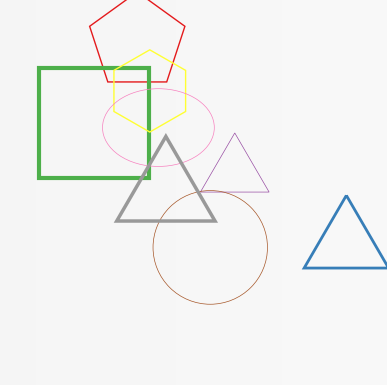[{"shape": "pentagon", "thickness": 1, "radius": 0.65, "center": [0.354, 0.892]}, {"shape": "triangle", "thickness": 2, "radius": 0.63, "center": [0.894, 0.367]}, {"shape": "square", "thickness": 3, "radius": 0.71, "center": [0.244, 0.681]}, {"shape": "triangle", "thickness": 0.5, "radius": 0.51, "center": [0.606, 0.552]}, {"shape": "hexagon", "thickness": 1, "radius": 0.53, "center": [0.387, 0.764]}, {"shape": "circle", "thickness": 0.5, "radius": 0.74, "center": [0.543, 0.357]}, {"shape": "oval", "thickness": 0.5, "radius": 0.72, "center": [0.409, 0.669]}, {"shape": "triangle", "thickness": 2.5, "radius": 0.73, "center": [0.428, 0.499]}]